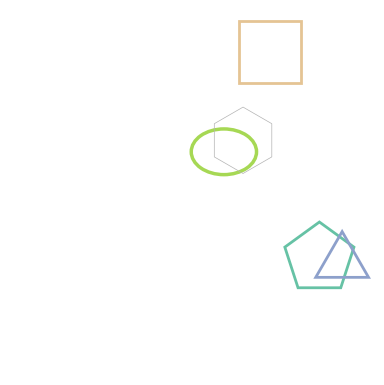[{"shape": "pentagon", "thickness": 2, "radius": 0.47, "center": [0.83, 0.329]}, {"shape": "triangle", "thickness": 2, "radius": 0.4, "center": [0.889, 0.319]}, {"shape": "oval", "thickness": 2.5, "radius": 0.42, "center": [0.582, 0.606]}, {"shape": "square", "thickness": 2, "radius": 0.4, "center": [0.702, 0.866]}, {"shape": "hexagon", "thickness": 0.5, "radius": 0.43, "center": [0.631, 0.636]}]